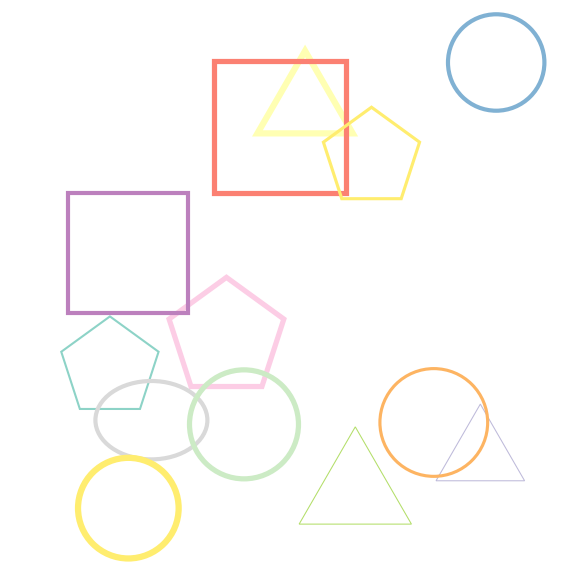[{"shape": "pentagon", "thickness": 1, "radius": 0.44, "center": [0.19, 0.363]}, {"shape": "triangle", "thickness": 3, "radius": 0.48, "center": [0.528, 0.816]}, {"shape": "triangle", "thickness": 0.5, "radius": 0.44, "center": [0.832, 0.211]}, {"shape": "square", "thickness": 2.5, "radius": 0.57, "center": [0.484, 0.779]}, {"shape": "circle", "thickness": 2, "radius": 0.42, "center": [0.859, 0.891]}, {"shape": "circle", "thickness": 1.5, "radius": 0.47, "center": [0.751, 0.268]}, {"shape": "triangle", "thickness": 0.5, "radius": 0.56, "center": [0.615, 0.148]}, {"shape": "pentagon", "thickness": 2.5, "radius": 0.52, "center": [0.392, 0.414]}, {"shape": "oval", "thickness": 2, "radius": 0.48, "center": [0.262, 0.272]}, {"shape": "square", "thickness": 2, "radius": 0.52, "center": [0.222, 0.562]}, {"shape": "circle", "thickness": 2.5, "radius": 0.47, "center": [0.423, 0.264]}, {"shape": "pentagon", "thickness": 1.5, "radius": 0.44, "center": [0.643, 0.726]}, {"shape": "circle", "thickness": 3, "radius": 0.44, "center": [0.222, 0.119]}]